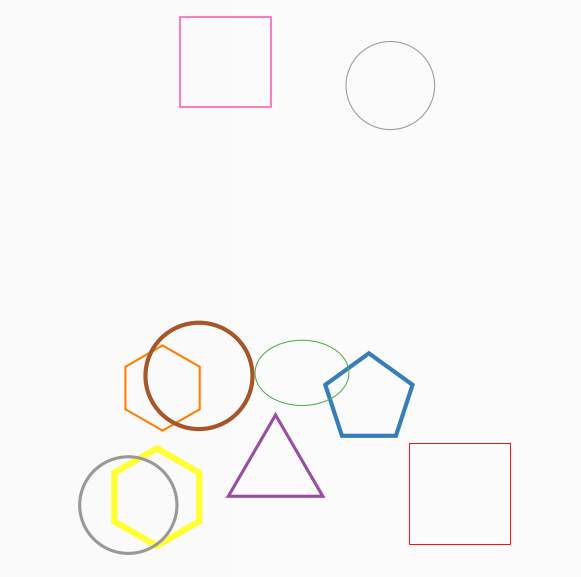[{"shape": "square", "thickness": 0.5, "radius": 0.44, "center": [0.791, 0.144]}, {"shape": "pentagon", "thickness": 2, "radius": 0.39, "center": [0.635, 0.308]}, {"shape": "oval", "thickness": 0.5, "radius": 0.4, "center": [0.52, 0.353]}, {"shape": "triangle", "thickness": 1.5, "radius": 0.47, "center": [0.474, 0.187]}, {"shape": "hexagon", "thickness": 1, "radius": 0.37, "center": [0.28, 0.327]}, {"shape": "hexagon", "thickness": 3, "radius": 0.42, "center": [0.27, 0.138]}, {"shape": "circle", "thickness": 2, "radius": 0.46, "center": [0.342, 0.348]}, {"shape": "square", "thickness": 1, "radius": 0.39, "center": [0.388, 0.891]}, {"shape": "circle", "thickness": 0.5, "radius": 0.38, "center": [0.671, 0.851]}, {"shape": "circle", "thickness": 1.5, "radius": 0.42, "center": [0.221, 0.125]}]